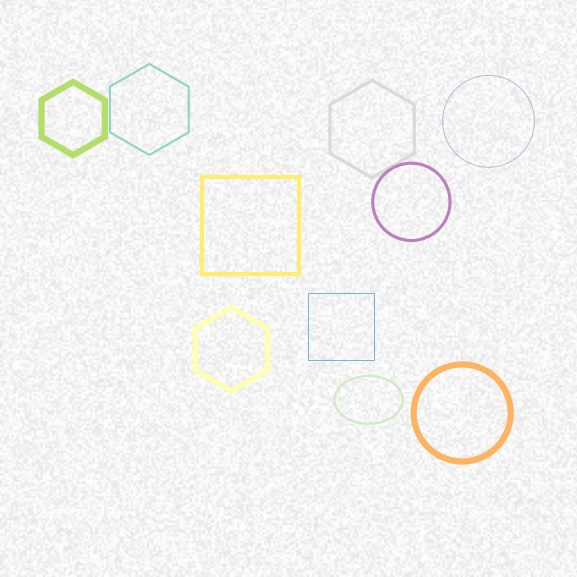[{"shape": "hexagon", "thickness": 1, "radius": 0.39, "center": [0.259, 0.81]}, {"shape": "hexagon", "thickness": 2.5, "radius": 0.36, "center": [0.401, 0.394]}, {"shape": "circle", "thickness": 0.5, "radius": 0.4, "center": [0.846, 0.789]}, {"shape": "square", "thickness": 0.5, "radius": 0.29, "center": [0.59, 0.434]}, {"shape": "circle", "thickness": 3, "radius": 0.42, "center": [0.8, 0.284]}, {"shape": "hexagon", "thickness": 3, "radius": 0.32, "center": [0.127, 0.794]}, {"shape": "hexagon", "thickness": 1.5, "radius": 0.42, "center": [0.644, 0.776]}, {"shape": "circle", "thickness": 1.5, "radius": 0.33, "center": [0.712, 0.65]}, {"shape": "oval", "thickness": 1, "radius": 0.3, "center": [0.638, 0.307]}, {"shape": "square", "thickness": 2, "radius": 0.42, "center": [0.434, 0.608]}]